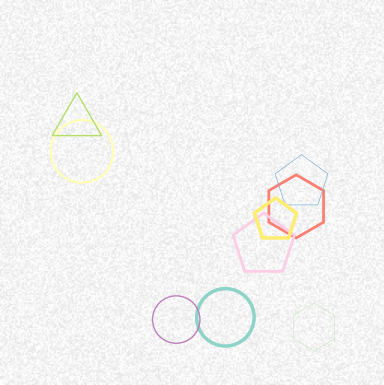[{"shape": "circle", "thickness": 2.5, "radius": 0.37, "center": [0.586, 0.176]}, {"shape": "circle", "thickness": 1.5, "radius": 0.41, "center": [0.213, 0.607]}, {"shape": "hexagon", "thickness": 2, "radius": 0.41, "center": [0.769, 0.464]}, {"shape": "pentagon", "thickness": 0.5, "radius": 0.36, "center": [0.783, 0.526]}, {"shape": "triangle", "thickness": 1, "radius": 0.37, "center": [0.2, 0.685]}, {"shape": "pentagon", "thickness": 2, "radius": 0.42, "center": [0.685, 0.363]}, {"shape": "circle", "thickness": 1, "radius": 0.31, "center": [0.458, 0.17]}, {"shape": "hexagon", "thickness": 0.5, "radius": 0.31, "center": [0.816, 0.15]}, {"shape": "pentagon", "thickness": 2.5, "radius": 0.29, "center": [0.716, 0.428]}]